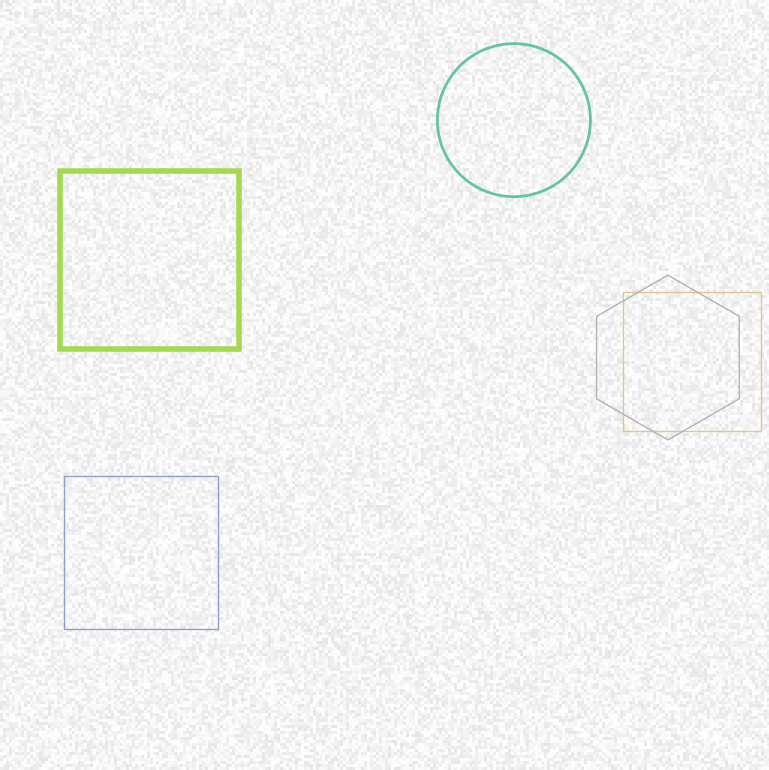[{"shape": "circle", "thickness": 1, "radius": 0.5, "center": [0.667, 0.844]}, {"shape": "square", "thickness": 0.5, "radius": 0.5, "center": [0.183, 0.282]}, {"shape": "square", "thickness": 2, "radius": 0.58, "center": [0.194, 0.662]}, {"shape": "square", "thickness": 0.5, "radius": 0.45, "center": [0.899, 0.531]}, {"shape": "hexagon", "thickness": 0.5, "radius": 0.53, "center": [0.867, 0.536]}]